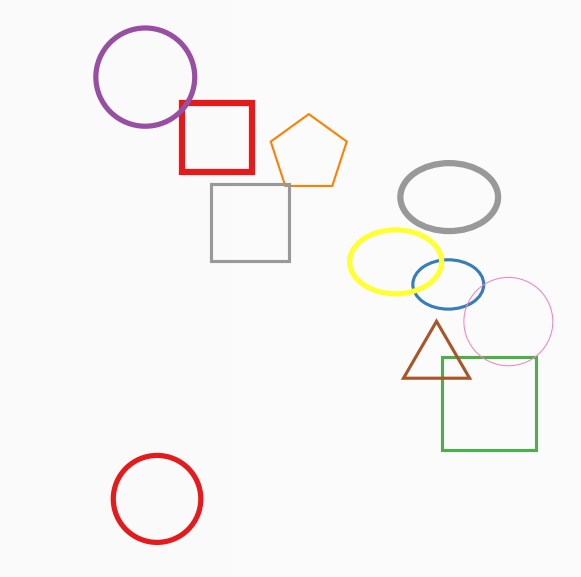[{"shape": "circle", "thickness": 2.5, "radius": 0.38, "center": [0.27, 0.135]}, {"shape": "square", "thickness": 3, "radius": 0.3, "center": [0.373, 0.762]}, {"shape": "oval", "thickness": 1.5, "radius": 0.31, "center": [0.771, 0.507]}, {"shape": "square", "thickness": 1.5, "radius": 0.4, "center": [0.841, 0.3]}, {"shape": "circle", "thickness": 2.5, "radius": 0.43, "center": [0.25, 0.866]}, {"shape": "pentagon", "thickness": 1, "radius": 0.34, "center": [0.531, 0.733]}, {"shape": "oval", "thickness": 2.5, "radius": 0.4, "center": [0.681, 0.546]}, {"shape": "triangle", "thickness": 1.5, "radius": 0.33, "center": [0.751, 0.377]}, {"shape": "circle", "thickness": 0.5, "radius": 0.38, "center": [0.875, 0.442]}, {"shape": "square", "thickness": 1.5, "radius": 0.33, "center": [0.431, 0.614]}, {"shape": "oval", "thickness": 3, "radius": 0.42, "center": [0.773, 0.658]}]